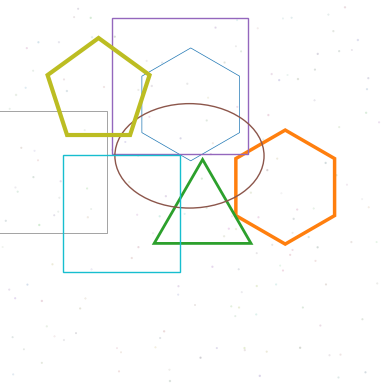[{"shape": "hexagon", "thickness": 0.5, "radius": 0.73, "center": [0.495, 0.729]}, {"shape": "hexagon", "thickness": 2.5, "radius": 0.74, "center": [0.741, 0.514]}, {"shape": "triangle", "thickness": 2, "radius": 0.73, "center": [0.526, 0.44]}, {"shape": "square", "thickness": 1, "radius": 0.88, "center": [0.468, 0.776]}, {"shape": "oval", "thickness": 1, "radius": 0.97, "center": [0.492, 0.595]}, {"shape": "square", "thickness": 0.5, "radius": 0.79, "center": [0.119, 0.553]}, {"shape": "pentagon", "thickness": 3, "radius": 0.7, "center": [0.256, 0.762]}, {"shape": "square", "thickness": 1, "radius": 0.76, "center": [0.315, 0.444]}]